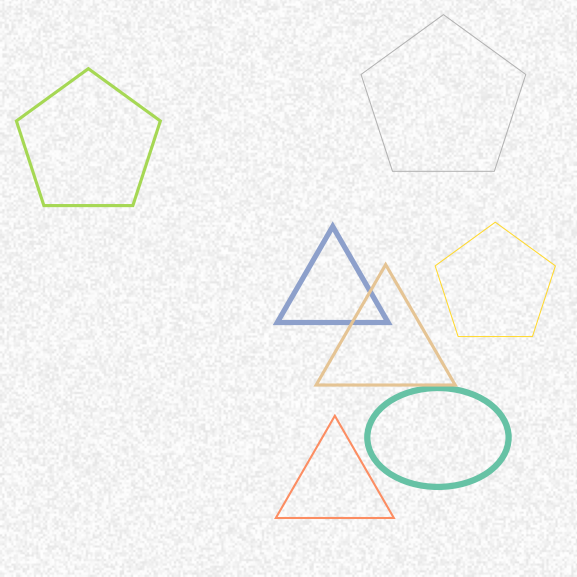[{"shape": "oval", "thickness": 3, "radius": 0.61, "center": [0.758, 0.242]}, {"shape": "triangle", "thickness": 1, "radius": 0.59, "center": [0.58, 0.161]}, {"shape": "triangle", "thickness": 2.5, "radius": 0.55, "center": [0.576, 0.496]}, {"shape": "pentagon", "thickness": 1.5, "radius": 0.66, "center": [0.153, 0.749]}, {"shape": "pentagon", "thickness": 0.5, "radius": 0.55, "center": [0.858, 0.505]}, {"shape": "triangle", "thickness": 1.5, "radius": 0.7, "center": [0.668, 0.402]}, {"shape": "pentagon", "thickness": 0.5, "radius": 0.75, "center": [0.768, 0.824]}]